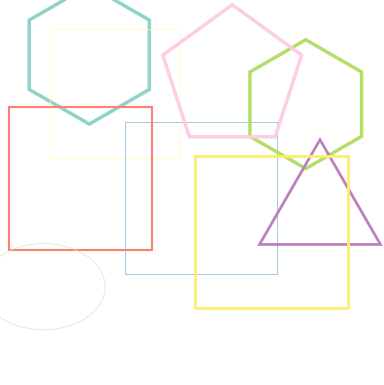[{"shape": "hexagon", "thickness": 2.5, "radius": 0.9, "center": [0.232, 0.858]}, {"shape": "square", "thickness": 0.5, "radius": 0.84, "center": [0.298, 0.756]}, {"shape": "square", "thickness": 1.5, "radius": 0.93, "center": [0.208, 0.536]}, {"shape": "square", "thickness": 0.5, "radius": 0.99, "center": [0.522, 0.486]}, {"shape": "hexagon", "thickness": 2.5, "radius": 0.84, "center": [0.794, 0.729]}, {"shape": "pentagon", "thickness": 2.5, "radius": 0.95, "center": [0.603, 0.798]}, {"shape": "triangle", "thickness": 2, "radius": 0.91, "center": [0.831, 0.456]}, {"shape": "oval", "thickness": 0.5, "radius": 0.8, "center": [0.113, 0.255]}, {"shape": "square", "thickness": 2, "radius": 0.99, "center": [0.705, 0.397]}]